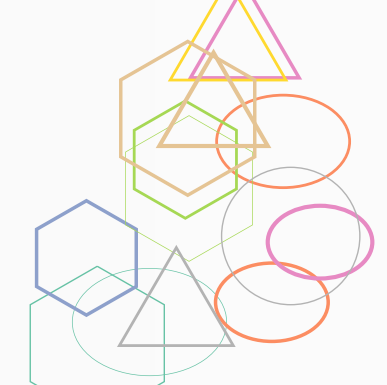[{"shape": "oval", "thickness": 0.5, "radius": 1.0, "center": [0.386, 0.163]}, {"shape": "hexagon", "thickness": 1, "radius": 1.0, "center": [0.251, 0.109]}, {"shape": "oval", "thickness": 2.5, "radius": 0.73, "center": [0.702, 0.215]}, {"shape": "oval", "thickness": 2, "radius": 0.86, "center": [0.731, 0.633]}, {"shape": "hexagon", "thickness": 2.5, "radius": 0.74, "center": [0.223, 0.33]}, {"shape": "triangle", "thickness": 2.5, "radius": 0.81, "center": [0.632, 0.879]}, {"shape": "oval", "thickness": 3, "radius": 0.67, "center": [0.826, 0.371]}, {"shape": "hexagon", "thickness": 2, "radius": 0.76, "center": [0.478, 0.585]}, {"shape": "hexagon", "thickness": 0.5, "radius": 0.95, "center": [0.488, 0.51]}, {"shape": "triangle", "thickness": 2, "radius": 0.86, "center": [0.589, 0.878]}, {"shape": "hexagon", "thickness": 2.5, "radius": 1.0, "center": [0.485, 0.693]}, {"shape": "triangle", "thickness": 3, "radius": 0.81, "center": [0.551, 0.702]}, {"shape": "triangle", "thickness": 2, "radius": 0.85, "center": [0.455, 0.187]}, {"shape": "circle", "thickness": 1, "radius": 0.89, "center": [0.75, 0.387]}]